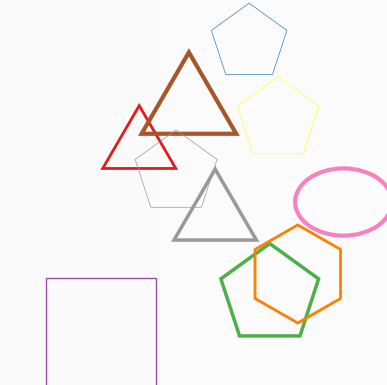[{"shape": "triangle", "thickness": 2, "radius": 0.54, "center": [0.359, 0.617]}, {"shape": "pentagon", "thickness": 0.5, "radius": 0.51, "center": [0.643, 0.889]}, {"shape": "pentagon", "thickness": 2.5, "radius": 0.66, "center": [0.696, 0.235]}, {"shape": "square", "thickness": 1, "radius": 0.71, "center": [0.26, 0.135]}, {"shape": "hexagon", "thickness": 2, "radius": 0.64, "center": [0.768, 0.288]}, {"shape": "pentagon", "thickness": 0.5, "radius": 0.55, "center": [0.718, 0.69]}, {"shape": "triangle", "thickness": 3, "radius": 0.71, "center": [0.488, 0.723]}, {"shape": "oval", "thickness": 3, "radius": 0.62, "center": [0.886, 0.475]}, {"shape": "pentagon", "thickness": 0.5, "radius": 0.56, "center": [0.455, 0.551]}, {"shape": "triangle", "thickness": 2.5, "radius": 0.61, "center": [0.555, 0.438]}]